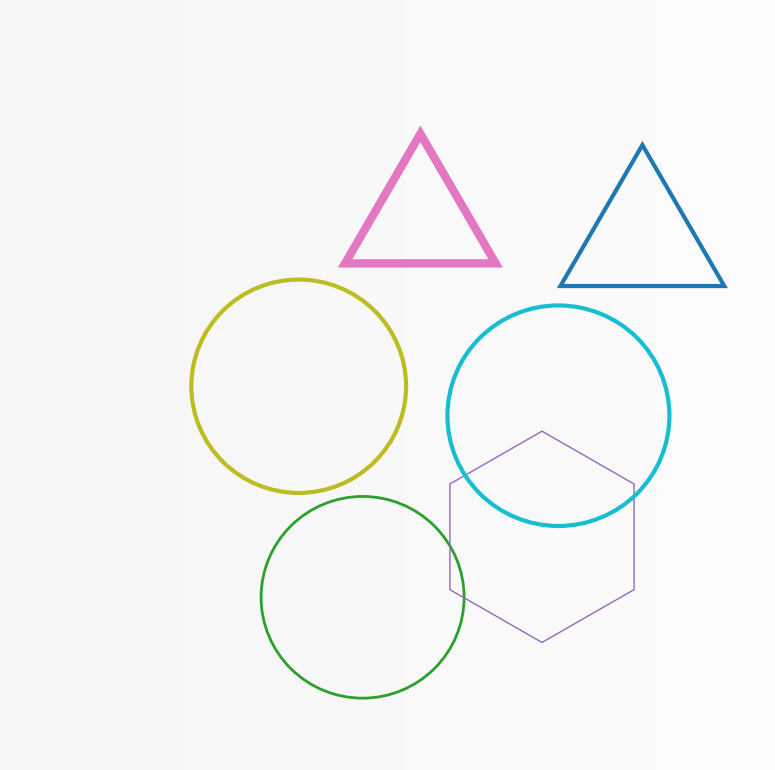[{"shape": "triangle", "thickness": 1.5, "radius": 0.61, "center": [0.829, 0.69]}, {"shape": "circle", "thickness": 1, "radius": 0.65, "center": [0.468, 0.224]}, {"shape": "hexagon", "thickness": 0.5, "radius": 0.69, "center": [0.699, 0.303]}, {"shape": "triangle", "thickness": 3, "radius": 0.56, "center": [0.542, 0.714]}, {"shape": "circle", "thickness": 1.5, "radius": 0.69, "center": [0.385, 0.498]}, {"shape": "circle", "thickness": 1.5, "radius": 0.72, "center": [0.721, 0.46]}]